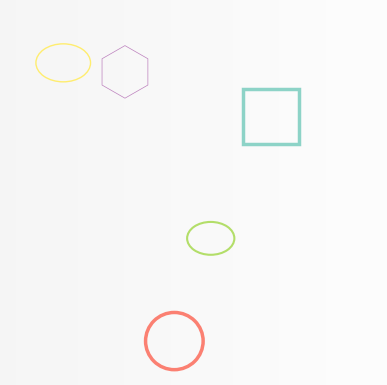[{"shape": "square", "thickness": 2.5, "radius": 0.36, "center": [0.699, 0.698]}, {"shape": "circle", "thickness": 2.5, "radius": 0.37, "center": [0.45, 0.114]}, {"shape": "oval", "thickness": 1.5, "radius": 0.3, "center": [0.544, 0.381]}, {"shape": "hexagon", "thickness": 0.5, "radius": 0.34, "center": [0.322, 0.813]}, {"shape": "oval", "thickness": 1, "radius": 0.35, "center": [0.163, 0.837]}]